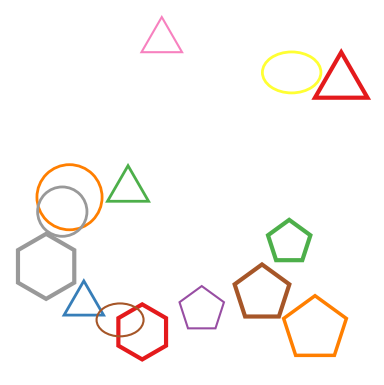[{"shape": "triangle", "thickness": 3, "radius": 0.39, "center": [0.886, 0.786]}, {"shape": "hexagon", "thickness": 3, "radius": 0.36, "center": [0.369, 0.138]}, {"shape": "triangle", "thickness": 2, "radius": 0.3, "center": [0.218, 0.211]}, {"shape": "triangle", "thickness": 2, "radius": 0.31, "center": [0.333, 0.508]}, {"shape": "pentagon", "thickness": 3, "radius": 0.29, "center": [0.751, 0.371]}, {"shape": "pentagon", "thickness": 1.5, "radius": 0.3, "center": [0.524, 0.196]}, {"shape": "circle", "thickness": 2, "radius": 0.42, "center": [0.181, 0.488]}, {"shape": "pentagon", "thickness": 2.5, "radius": 0.43, "center": [0.818, 0.146]}, {"shape": "oval", "thickness": 2, "radius": 0.38, "center": [0.758, 0.812]}, {"shape": "oval", "thickness": 1.5, "radius": 0.31, "center": [0.312, 0.169]}, {"shape": "pentagon", "thickness": 3, "radius": 0.37, "center": [0.681, 0.238]}, {"shape": "triangle", "thickness": 1.5, "radius": 0.3, "center": [0.42, 0.895]}, {"shape": "hexagon", "thickness": 3, "radius": 0.42, "center": [0.12, 0.308]}, {"shape": "circle", "thickness": 2, "radius": 0.32, "center": [0.162, 0.45]}]